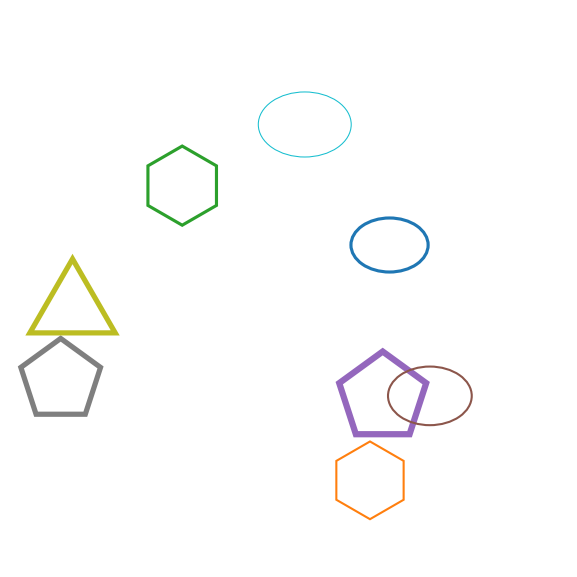[{"shape": "oval", "thickness": 1.5, "radius": 0.33, "center": [0.675, 0.575]}, {"shape": "hexagon", "thickness": 1, "radius": 0.34, "center": [0.641, 0.167]}, {"shape": "hexagon", "thickness": 1.5, "radius": 0.34, "center": [0.316, 0.678]}, {"shape": "pentagon", "thickness": 3, "radius": 0.4, "center": [0.663, 0.311]}, {"shape": "oval", "thickness": 1, "radius": 0.36, "center": [0.744, 0.314]}, {"shape": "pentagon", "thickness": 2.5, "radius": 0.36, "center": [0.105, 0.341]}, {"shape": "triangle", "thickness": 2.5, "radius": 0.43, "center": [0.126, 0.465]}, {"shape": "oval", "thickness": 0.5, "radius": 0.4, "center": [0.528, 0.784]}]